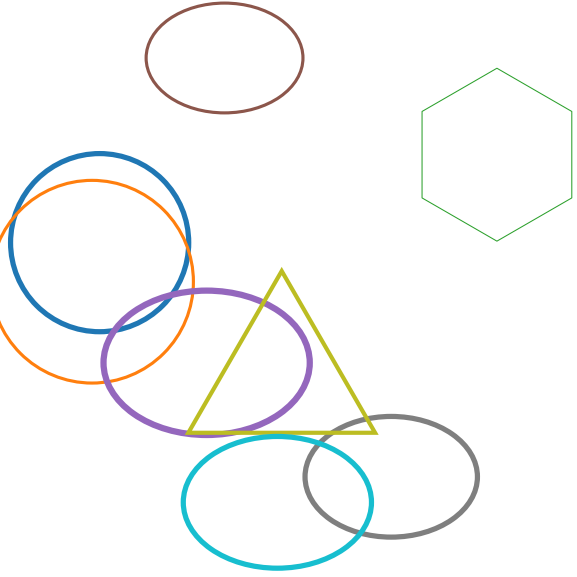[{"shape": "circle", "thickness": 2.5, "radius": 0.77, "center": [0.173, 0.579]}, {"shape": "circle", "thickness": 1.5, "radius": 0.88, "center": [0.159, 0.511]}, {"shape": "hexagon", "thickness": 0.5, "radius": 0.75, "center": [0.86, 0.731]}, {"shape": "oval", "thickness": 3, "radius": 0.89, "center": [0.358, 0.371]}, {"shape": "oval", "thickness": 1.5, "radius": 0.68, "center": [0.389, 0.899]}, {"shape": "oval", "thickness": 2.5, "radius": 0.75, "center": [0.677, 0.174]}, {"shape": "triangle", "thickness": 2, "radius": 0.93, "center": [0.488, 0.343]}, {"shape": "oval", "thickness": 2.5, "radius": 0.81, "center": [0.48, 0.129]}]